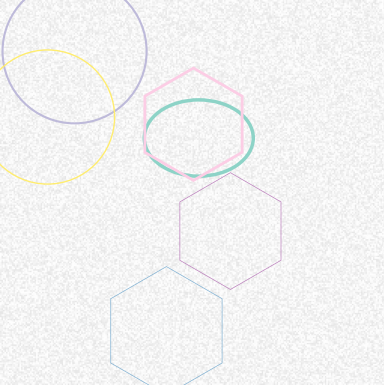[{"shape": "oval", "thickness": 2.5, "radius": 0.71, "center": [0.516, 0.641]}, {"shape": "circle", "thickness": 1.5, "radius": 0.94, "center": [0.194, 0.867]}, {"shape": "hexagon", "thickness": 0.5, "radius": 0.83, "center": [0.432, 0.141]}, {"shape": "hexagon", "thickness": 2, "radius": 0.73, "center": [0.503, 0.677]}, {"shape": "hexagon", "thickness": 0.5, "radius": 0.76, "center": [0.599, 0.4]}, {"shape": "circle", "thickness": 1, "radius": 0.87, "center": [0.123, 0.696]}]